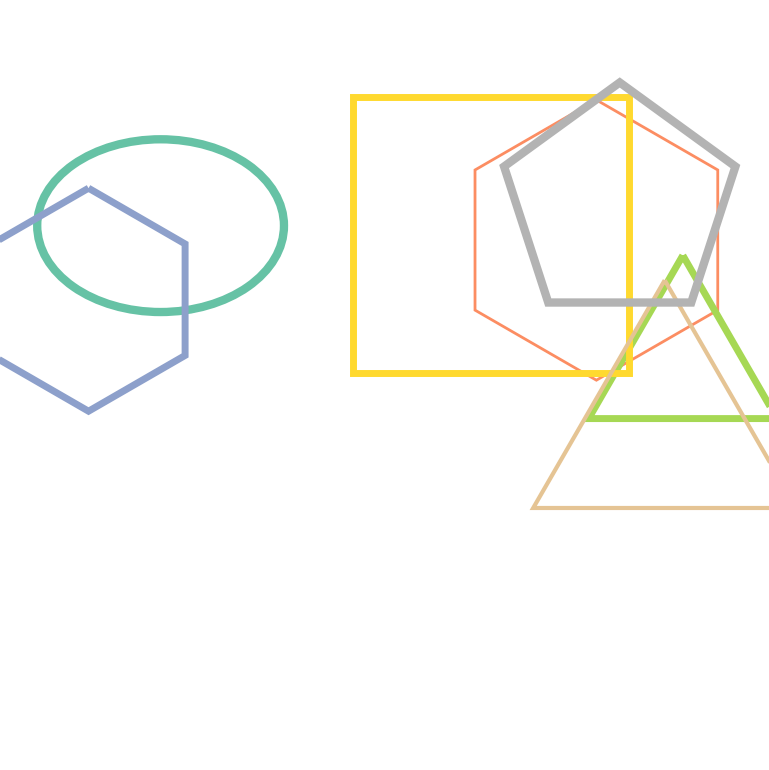[{"shape": "oval", "thickness": 3, "radius": 0.8, "center": [0.209, 0.707]}, {"shape": "hexagon", "thickness": 1, "radius": 0.91, "center": [0.775, 0.688]}, {"shape": "hexagon", "thickness": 2.5, "radius": 0.72, "center": [0.115, 0.611]}, {"shape": "triangle", "thickness": 2.5, "radius": 0.71, "center": [0.887, 0.527]}, {"shape": "square", "thickness": 2.5, "radius": 0.89, "center": [0.638, 0.695]}, {"shape": "triangle", "thickness": 1.5, "radius": 0.99, "center": [0.863, 0.439]}, {"shape": "pentagon", "thickness": 3, "radius": 0.79, "center": [0.805, 0.735]}]